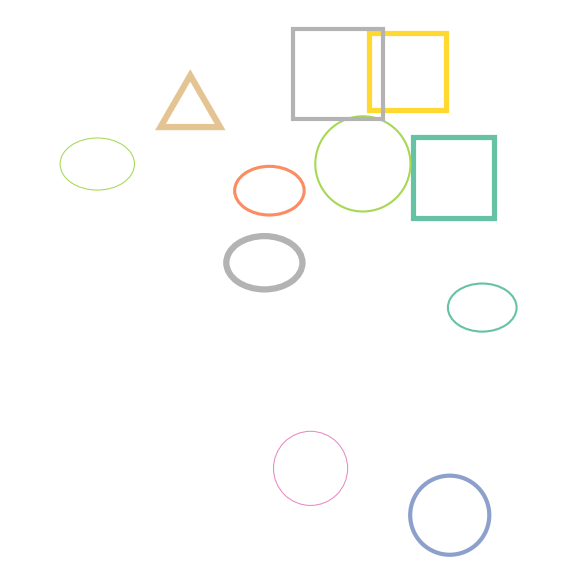[{"shape": "square", "thickness": 2.5, "radius": 0.35, "center": [0.785, 0.692]}, {"shape": "oval", "thickness": 1, "radius": 0.3, "center": [0.835, 0.467]}, {"shape": "oval", "thickness": 1.5, "radius": 0.3, "center": [0.467, 0.669]}, {"shape": "circle", "thickness": 2, "radius": 0.34, "center": [0.779, 0.107]}, {"shape": "circle", "thickness": 0.5, "radius": 0.32, "center": [0.538, 0.188]}, {"shape": "oval", "thickness": 0.5, "radius": 0.32, "center": [0.168, 0.715]}, {"shape": "circle", "thickness": 1, "radius": 0.41, "center": [0.628, 0.715]}, {"shape": "square", "thickness": 2.5, "radius": 0.33, "center": [0.706, 0.875]}, {"shape": "triangle", "thickness": 3, "radius": 0.3, "center": [0.329, 0.809]}, {"shape": "oval", "thickness": 3, "radius": 0.33, "center": [0.458, 0.544]}, {"shape": "square", "thickness": 2, "radius": 0.39, "center": [0.585, 0.871]}]